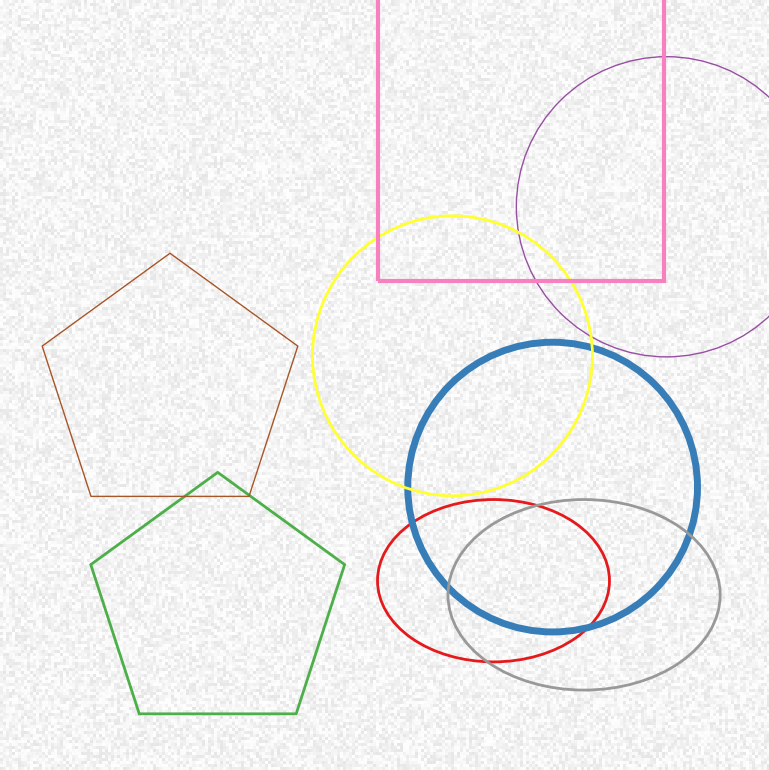[{"shape": "oval", "thickness": 1, "radius": 0.75, "center": [0.641, 0.246]}, {"shape": "circle", "thickness": 2.5, "radius": 0.94, "center": [0.718, 0.367]}, {"shape": "pentagon", "thickness": 1, "radius": 0.87, "center": [0.283, 0.213]}, {"shape": "circle", "thickness": 0.5, "radius": 0.97, "center": [0.865, 0.731]}, {"shape": "circle", "thickness": 1, "radius": 0.91, "center": [0.588, 0.538]}, {"shape": "pentagon", "thickness": 0.5, "radius": 0.87, "center": [0.221, 0.497]}, {"shape": "square", "thickness": 1.5, "radius": 0.93, "center": [0.677, 0.821]}, {"shape": "oval", "thickness": 1, "radius": 0.88, "center": [0.759, 0.228]}]